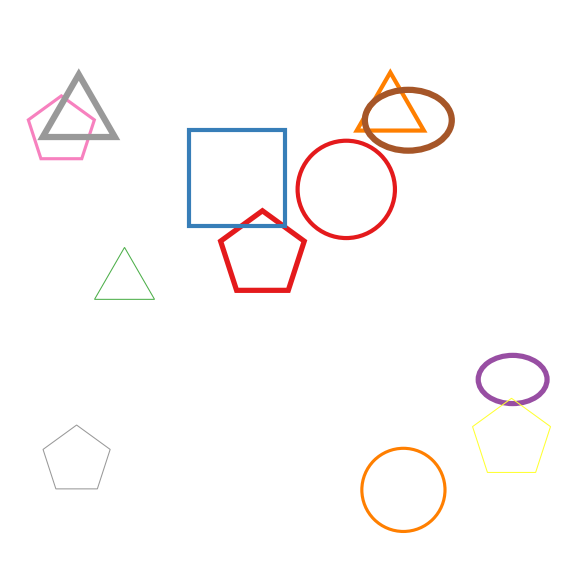[{"shape": "circle", "thickness": 2, "radius": 0.42, "center": [0.6, 0.671]}, {"shape": "pentagon", "thickness": 2.5, "radius": 0.38, "center": [0.454, 0.558]}, {"shape": "square", "thickness": 2, "radius": 0.42, "center": [0.41, 0.691]}, {"shape": "triangle", "thickness": 0.5, "radius": 0.3, "center": [0.216, 0.511]}, {"shape": "oval", "thickness": 2.5, "radius": 0.3, "center": [0.888, 0.342]}, {"shape": "circle", "thickness": 1.5, "radius": 0.36, "center": [0.699, 0.151]}, {"shape": "triangle", "thickness": 2, "radius": 0.34, "center": [0.676, 0.807]}, {"shape": "pentagon", "thickness": 0.5, "radius": 0.35, "center": [0.886, 0.238]}, {"shape": "oval", "thickness": 3, "radius": 0.38, "center": [0.707, 0.791]}, {"shape": "pentagon", "thickness": 1.5, "radius": 0.3, "center": [0.106, 0.773]}, {"shape": "triangle", "thickness": 3, "radius": 0.36, "center": [0.136, 0.798]}, {"shape": "pentagon", "thickness": 0.5, "radius": 0.31, "center": [0.133, 0.202]}]